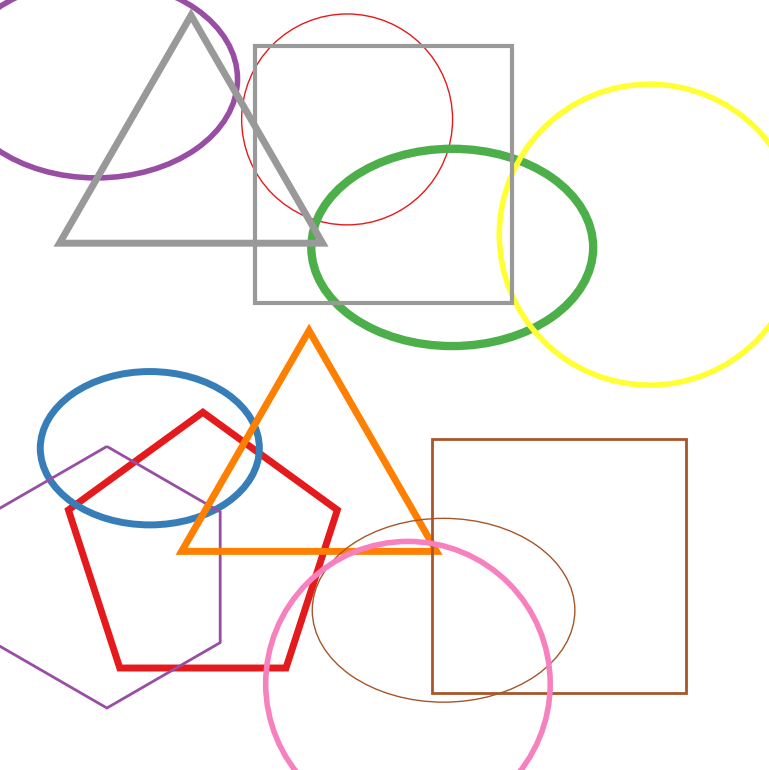[{"shape": "circle", "thickness": 0.5, "radius": 0.68, "center": [0.451, 0.845]}, {"shape": "pentagon", "thickness": 2.5, "radius": 0.92, "center": [0.263, 0.281]}, {"shape": "oval", "thickness": 2.5, "radius": 0.71, "center": [0.195, 0.418]}, {"shape": "oval", "thickness": 3, "radius": 0.92, "center": [0.587, 0.679]}, {"shape": "hexagon", "thickness": 1, "radius": 0.85, "center": [0.139, 0.25]}, {"shape": "oval", "thickness": 2, "radius": 0.92, "center": [0.125, 0.897]}, {"shape": "triangle", "thickness": 2.5, "radius": 0.96, "center": [0.401, 0.38]}, {"shape": "circle", "thickness": 2, "radius": 0.98, "center": [0.844, 0.695]}, {"shape": "square", "thickness": 1, "radius": 0.82, "center": [0.726, 0.265]}, {"shape": "oval", "thickness": 0.5, "radius": 0.85, "center": [0.576, 0.207]}, {"shape": "circle", "thickness": 2, "radius": 0.92, "center": [0.53, 0.112]}, {"shape": "square", "thickness": 1.5, "radius": 0.84, "center": [0.498, 0.773]}, {"shape": "triangle", "thickness": 2.5, "radius": 0.99, "center": [0.248, 0.783]}]